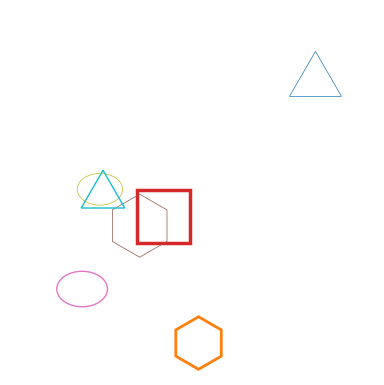[{"shape": "triangle", "thickness": 0.5, "radius": 0.39, "center": [0.819, 0.789]}, {"shape": "hexagon", "thickness": 2, "radius": 0.34, "center": [0.516, 0.109]}, {"shape": "square", "thickness": 2.5, "radius": 0.35, "center": [0.425, 0.437]}, {"shape": "hexagon", "thickness": 0.5, "radius": 0.41, "center": [0.363, 0.414]}, {"shape": "oval", "thickness": 1, "radius": 0.33, "center": [0.213, 0.249]}, {"shape": "oval", "thickness": 0.5, "radius": 0.29, "center": [0.259, 0.508]}, {"shape": "triangle", "thickness": 1, "radius": 0.33, "center": [0.268, 0.492]}]